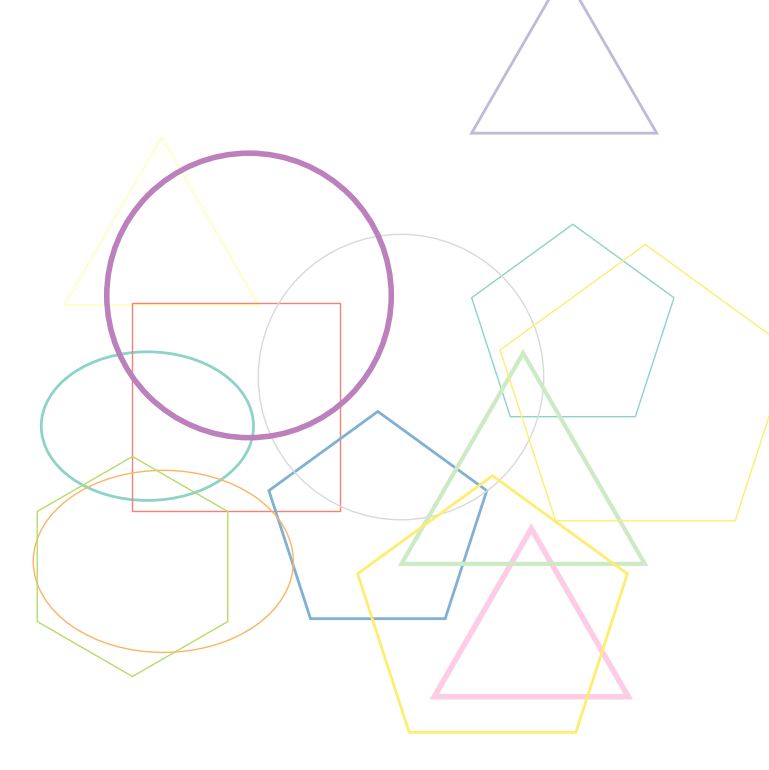[{"shape": "oval", "thickness": 1, "radius": 0.69, "center": [0.191, 0.447]}, {"shape": "pentagon", "thickness": 0.5, "radius": 0.69, "center": [0.744, 0.571]}, {"shape": "triangle", "thickness": 0.5, "radius": 0.73, "center": [0.21, 0.676]}, {"shape": "triangle", "thickness": 1, "radius": 0.69, "center": [0.733, 0.896]}, {"shape": "square", "thickness": 0.5, "radius": 0.67, "center": [0.307, 0.472]}, {"shape": "pentagon", "thickness": 1, "radius": 0.74, "center": [0.491, 0.317]}, {"shape": "oval", "thickness": 0.5, "radius": 0.84, "center": [0.212, 0.271]}, {"shape": "hexagon", "thickness": 0.5, "radius": 0.71, "center": [0.172, 0.264]}, {"shape": "triangle", "thickness": 2, "radius": 0.73, "center": [0.69, 0.168]}, {"shape": "circle", "thickness": 0.5, "radius": 0.93, "center": [0.521, 0.51]}, {"shape": "circle", "thickness": 2, "radius": 0.92, "center": [0.323, 0.616]}, {"shape": "triangle", "thickness": 1.5, "radius": 0.91, "center": [0.679, 0.359]}, {"shape": "pentagon", "thickness": 0.5, "radius": 0.99, "center": [0.838, 0.484]}, {"shape": "pentagon", "thickness": 1, "radius": 0.92, "center": [0.64, 0.198]}]